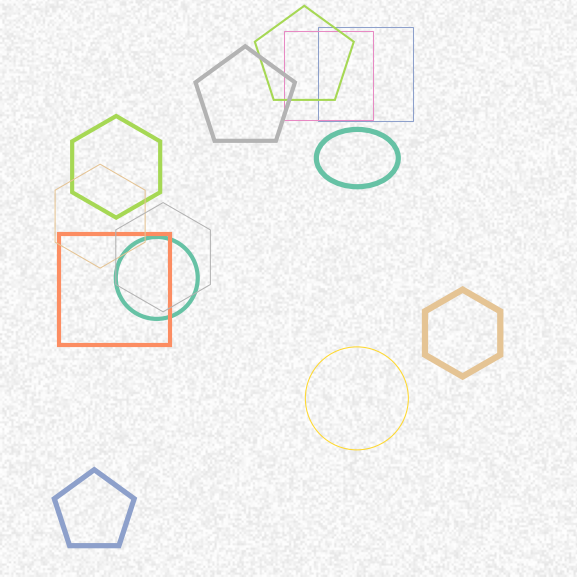[{"shape": "circle", "thickness": 2, "radius": 0.35, "center": [0.271, 0.518]}, {"shape": "oval", "thickness": 2.5, "radius": 0.35, "center": [0.619, 0.725]}, {"shape": "square", "thickness": 2, "radius": 0.48, "center": [0.199, 0.498]}, {"shape": "square", "thickness": 0.5, "radius": 0.41, "center": [0.633, 0.871]}, {"shape": "pentagon", "thickness": 2.5, "radius": 0.36, "center": [0.163, 0.113]}, {"shape": "square", "thickness": 0.5, "radius": 0.39, "center": [0.569, 0.868]}, {"shape": "pentagon", "thickness": 1, "radius": 0.45, "center": [0.527, 0.899]}, {"shape": "hexagon", "thickness": 2, "radius": 0.44, "center": [0.201, 0.71]}, {"shape": "circle", "thickness": 0.5, "radius": 0.45, "center": [0.618, 0.309]}, {"shape": "hexagon", "thickness": 3, "radius": 0.38, "center": [0.801, 0.422]}, {"shape": "hexagon", "thickness": 0.5, "radius": 0.45, "center": [0.173, 0.625]}, {"shape": "pentagon", "thickness": 2, "radius": 0.45, "center": [0.425, 0.829]}, {"shape": "hexagon", "thickness": 0.5, "radius": 0.47, "center": [0.282, 0.554]}]